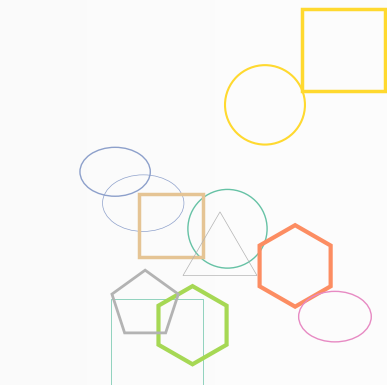[{"shape": "circle", "thickness": 1, "radius": 0.51, "center": [0.587, 0.406]}, {"shape": "square", "thickness": 0.5, "radius": 0.6, "center": [0.405, 0.104]}, {"shape": "hexagon", "thickness": 3, "radius": 0.53, "center": [0.762, 0.309]}, {"shape": "oval", "thickness": 0.5, "radius": 0.53, "center": [0.37, 0.472]}, {"shape": "oval", "thickness": 1, "radius": 0.45, "center": [0.297, 0.554]}, {"shape": "oval", "thickness": 1, "radius": 0.47, "center": [0.864, 0.178]}, {"shape": "hexagon", "thickness": 3, "radius": 0.51, "center": [0.497, 0.155]}, {"shape": "square", "thickness": 2.5, "radius": 0.53, "center": [0.887, 0.87]}, {"shape": "circle", "thickness": 1.5, "radius": 0.52, "center": [0.684, 0.728]}, {"shape": "square", "thickness": 2.5, "radius": 0.41, "center": [0.441, 0.414]}, {"shape": "triangle", "thickness": 0.5, "radius": 0.55, "center": [0.568, 0.339]}, {"shape": "pentagon", "thickness": 2, "radius": 0.45, "center": [0.375, 0.208]}]